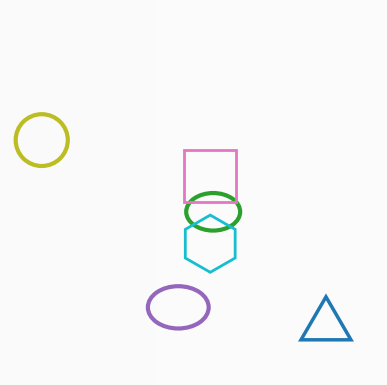[{"shape": "triangle", "thickness": 2.5, "radius": 0.37, "center": [0.841, 0.155]}, {"shape": "oval", "thickness": 3, "radius": 0.35, "center": [0.55, 0.45]}, {"shape": "oval", "thickness": 3, "radius": 0.39, "center": [0.46, 0.202]}, {"shape": "square", "thickness": 2, "radius": 0.34, "center": [0.542, 0.543]}, {"shape": "circle", "thickness": 3, "radius": 0.34, "center": [0.108, 0.636]}, {"shape": "hexagon", "thickness": 2, "radius": 0.37, "center": [0.543, 0.367]}]